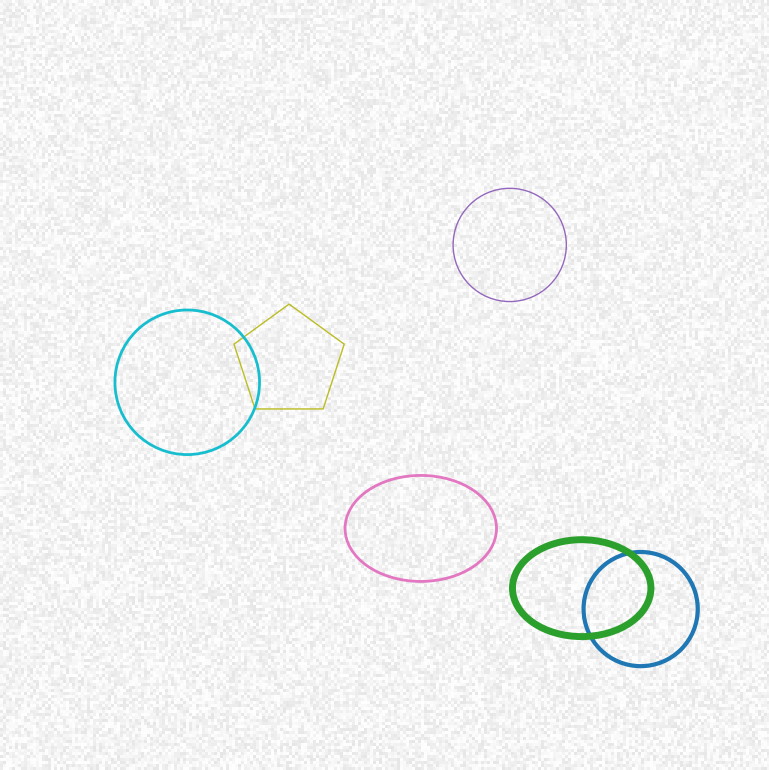[{"shape": "circle", "thickness": 1.5, "radius": 0.37, "center": [0.832, 0.209]}, {"shape": "oval", "thickness": 2.5, "radius": 0.45, "center": [0.755, 0.236]}, {"shape": "circle", "thickness": 0.5, "radius": 0.37, "center": [0.662, 0.682]}, {"shape": "oval", "thickness": 1, "radius": 0.49, "center": [0.546, 0.314]}, {"shape": "pentagon", "thickness": 0.5, "radius": 0.38, "center": [0.375, 0.53]}, {"shape": "circle", "thickness": 1, "radius": 0.47, "center": [0.243, 0.504]}]